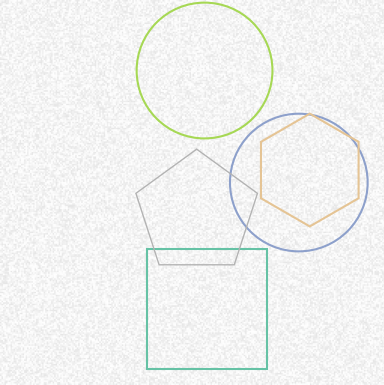[{"shape": "square", "thickness": 1.5, "radius": 0.78, "center": [0.538, 0.198]}, {"shape": "circle", "thickness": 1.5, "radius": 0.89, "center": [0.776, 0.526]}, {"shape": "circle", "thickness": 1.5, "radius": 0.88, "center": [0.531, 0.817]}, {"shape": "hexagon", "thickness": 1.5, "radius": 0.73, "center": [0.805, 0.558]}, {"shape": "pentagon", "thickness": 1, "radius": 0.83, "center": [0.511, 0.447]}]